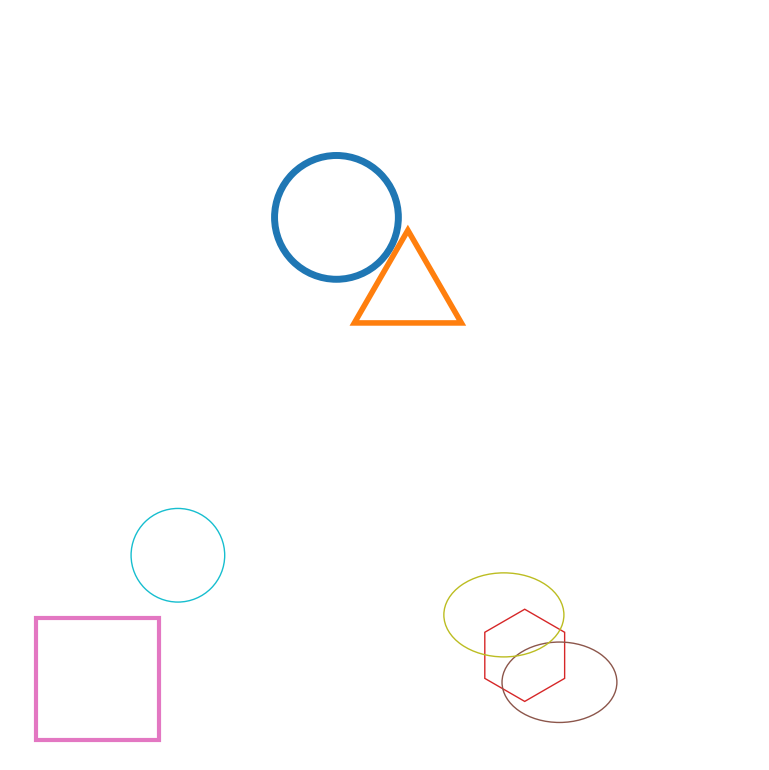[{"shape": "circle", "thickness": 2.5, "radius": 0.4, "center": [0.437, 0.718]}, {"shape": "triangle", "thickness": 2, "radius": 0.4, "center": [0.53, 0.621]}, {"shape": "hexagon", "thickness": 0.5, "radius": 0.3, "center": [0.681, 0.149]}, {"shape": "oval", "thickness": 0.5, "radius": 0.37, "center": [0.727, 0.114]}, {"shape": "square", "thickness": 1.5, "radius": 0.4, "center": [0.127, 0.118]}, {"shape": "oval", "thickness": 0.5, "radius": 0.39, "center": [0.654, 0.201]}, {"shape": "circle", "thickness": 0.5, "radius": 0.3, "center": [0.231, 0.279]}]